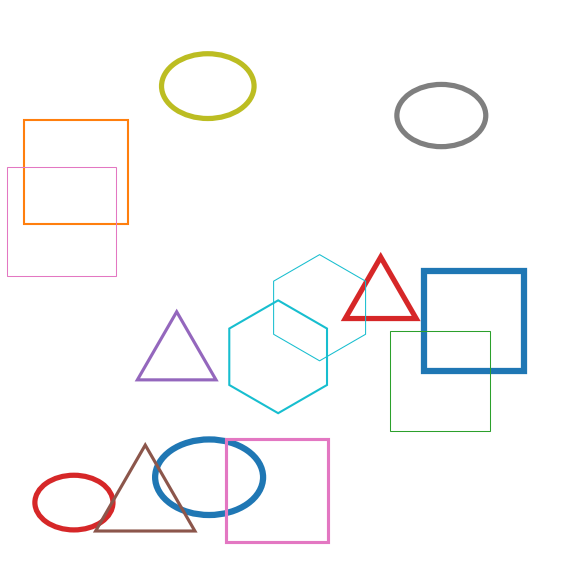[{"shape": "square", "thickness": 3, "radius": 0.43, "center": [0.82, 0.443]}, {"shape": "oval", "thickness": 3, "radius": 0.47, "center": [0.362, 0.173]}, {"shape": "square", "thickness": 1, "radius": 0.45, "center": [0.132, 0.701]}, {"shape": "square", "thickness": 0.5, "radius": 0.43, "center": [0.762, 0.339]}, {"shape": "oval", "thickness": 2.5, "radius": 0.34, "center": [0.128, 0.129]}, {"shape": "triangle", "thickness": 2.5, "radius": 0.35, "center": [0.659, 0.483]}, {"shape": "triangle", "thickness": 1.5, "radius": 0.39, "center": [0.306, 0.381]}, {"shape": "triangle", "thickness": 1.5, "radius": 0.5, "center": [0.252, 0.129]}, {"shape": "square", "thickness": 1.5, "radius": 0.44, "center": [0.48, 0.149]}, {"shape": "square", "thickness": 0.5, "radius": 0.47, "center": [0.107, 0.615]}, {"shape": "oval", "thickness": 2.5, "radius": 0.38, "center": [0.764, 0.799]}, {"shape": "oval", "thickness": 2.5, "radius": 0.4, "center": [0.36, 0.85]}, {"shape": "hexagon", "thickness": 0.5, "radius": 0.46, "center": [0.553, 0.466]}, {"shape": "hexagon", "thickness": 1, "radius": 0.49, "center": [0.482, 0.381]}]